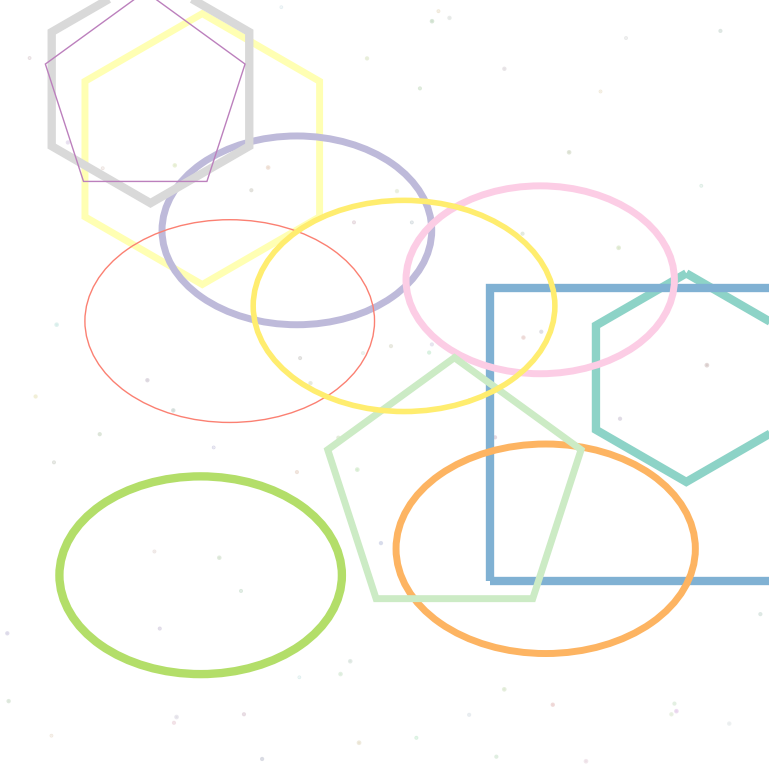[{"shape": "hexagon", "thickness": 3, "radius": 0.68, "center": [0.891, 0.51]}, {"shape": "hexagon", "thickness": 2.5, "radius": 0.88, "center": [0.263, 0.806]}, {"shape": "oval", "thickness": 2.5, "radius": 0.88, "center": [0.386, 0.701]}, {"shape": "oval", "thickness": 0.5, "radius": 0.94, "center": [0.298, 0.583]}, {"shape": "square", "thickness": 3, "radius": 0.95, "center": [0.826, 0.436]}, {"shape": "oval", "thickness": 2.5, "radius": 0.97, "center": [0.709, 0.287]}, {"shape": "oval", "thickness": 3, "radius": 0.92, "center": [0.261, 0.253]}, {"shape": "oval", "thickness": 2.5, "radius": 0.87, "center": [0.702, 0.637]}, {"shape": "hexagon", "thickness": 3, "radius": 0.74, "center": [0.195, 0.884]}, {"shape": "pentagon", "thickness": 0.5, "radius": 0.68, "center": [0.189, 0.875]}, {"shape": "pentagon", "thickness": 2.5, "radius": 0.87, "center": [0.59, 0.362]}, {"shape": "oval", "thickness": 2, "radius": 0.98, "center": [0.525, 0.603]}]